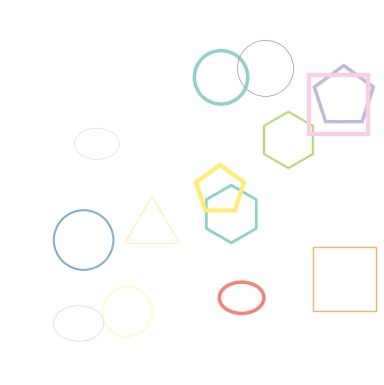[{"shape": "hexagon", "thickness": 2, "radius": 0.37, "center": [0.601, 0.444]}, {"shape": "circle", "thickness": 2.5, "radius": 0.35, "center": [0.574, 0.799]}, {"shape": "circle", "thickness": 1, "radius": 0.32, "center": [0.331, 0.19]}, {"shape": "pentagon", "thickness": 2.5, "radius": 0.4, "center": [0.893, 0.749]}, {"shape": "oval", "thickness": 2.5, "radius": 0.29, "center": [0.628, 0.227]}, {"shape": "circle", "thickness": 1.5, "radius": 0.39, "center": [0.217, 0.376]}, {"shape": "square", "thickness": 1, "radius": 0.41, "center": [0.895, 0.276]}, {"shape": "hexagon", "thickness": 1.5, "radius": 0.37, "center": [0.749, 0.637]}, {"shape": "square", "thickness": 3, "radius": 0.39, "center": [0.88, 0.729]}, {"shape": "oval", "thickness": 0.5, "radius": 0.33, "center": [0.204, 0.16]}, {"shape": "circle", "thickness": 0.5, "radius": 0.36, "center": [0.69, 0.822]}, {"shape": "oval", "thickness": 0.5, "radius": 0.29, "center": [0.252, 0.626]}, {"shape": "pentagon", "thickness": 3, "radius": 0.33, "center": [0.571, 0.506]}, {"shape": "triangle", "thickness": 0.5, "radius": 0.41, "center": [0.395, 0.409]}]